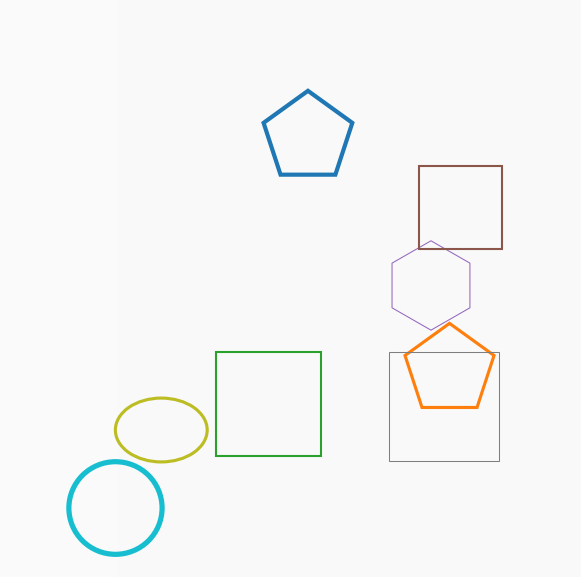[{"shape": "pentagon", "thickness": 2, "radius": 0.4, "center": [0.53, 0.762]}, {"shape": "pentagon", "thickness": 1.5, "radius": 0.4, "center": [0.773, 0.359]}, {"shape": "square", "thickness": 1, "radius": 0.45, "center": [0.461, 0.299]}, {"shape": "hexagon", "thickness": 0.5, "radius": 0.39, "center": [0.741, 0.505]}, {"shape": "square", "thickness": 1, "radius": 0.36, "center": [0.792, 0.64]}, {"shape": "square", "thickness": 0.5, "radius": 0.47, "center": [0.764, 0.295]}, {"shape": "oval", "thickness": 1.5, "radius": 0.39, "center": [0.277, 0.255]}, {"shape": "circle", "thickness": 2.5, "radius": 0.4, "center": [0.199, 0.119]}]